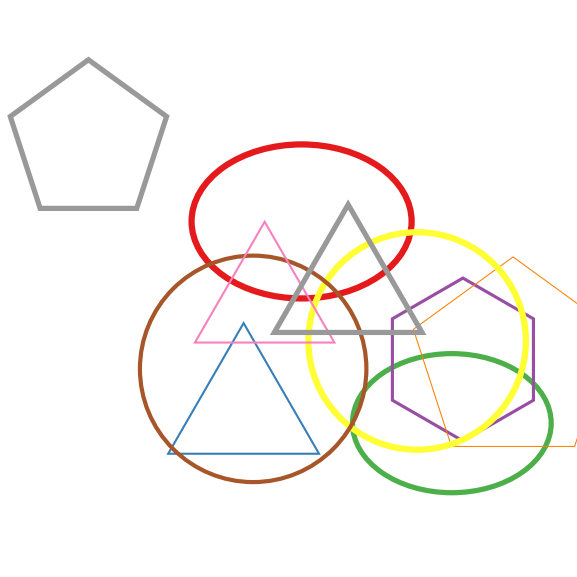[{"shape": "oval", "thickness": 3, "radius": 0.95, "center": [0.522, 0.616]}, {"shape": "triangle", "thickness": 1, "radius": 0.75, "center": [0.422, 0.289]}, {"shape": "oval", "thickness": 2.5, "radius": 0.86, "center": [0.782, 0.266]}, {"shape": "hexagon", "thickness": 1.5, "radius": 0.7, "center": [0.802, 0.377]}, {"shape": "pentagon", "thickness": 0.5, "radius": 0.91, "center": [0.888, 0.373]}, {"shape": "circle", "thickness": 3, "radius": 0.94, "center": [0.722, 0.409]}, {"shape": "circle", "thickness": 2, "radius": 0.98, "center": [0.438, 0.36]}, {"shape": "triangle", "thickness": 1, "radius": 0.7, "center": [0.458, 0.476]}, {"shape": "triangle", "thickness": 2.5, "radius": 0.74, "center": [0.603, 0.497]}, {"shape": "pentagon", "thickness": 2.5, "radius": 0.71, "center": [0.153, 0.753]}]